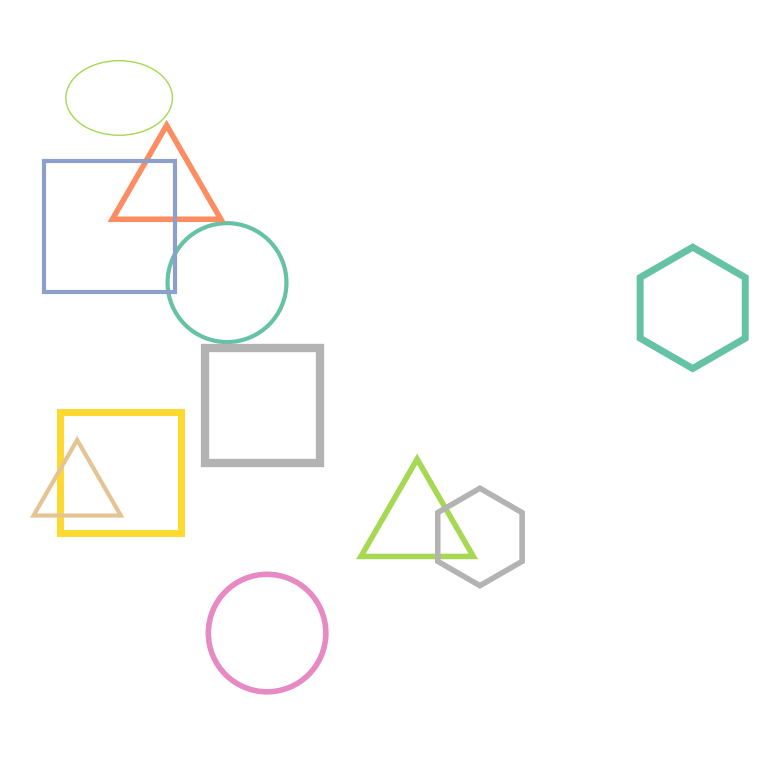[{"shape": "circle", "thickness": 1.5, "radius": 0.39, "center": [0.295, 0.633]}, {"shape": "hexagon", "thickness": 2.5, "radius": 0.39, "center": [0.9, 0.6]}, {"shape": "triangle", "thickness": 2, "radius": 0.41, "center": [0.216, 0.756]}, {"shape": "square", "thickness": 1.5, "radius": 0.43, "center": [0.143, 0.705]}, {"shape": "circle", "thickness": 2, "radius": 0.38, "center": [0.347, 0.178]}, {"shape": "triangle", "thickness": 2, "radius": 0.42, "center": [0.542, 0.319]}, {"shape": "oval", "thickness": 0.5, "radius": 0.35, "center": [0.155, 0.873]}, {"shape": "square", "thickness": 2.5, "radius": 0.39, "center": [0.156, 0.387]}, {"shape": "triangle", "thickness": 1.5, "radius": 0.33, "center": [0.1, 0.363]}, {"shape": "square", "thickness": 3, "radius": 0.37, "center": [0.341, 0.473]}, {"shape": "hexagon", "thickness": 2, "radius": 0.32, "center": [0.623, 0.303]}]